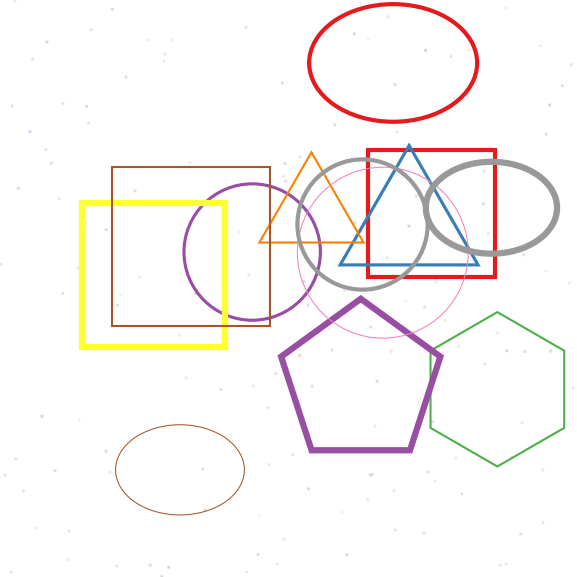[{"shape": "oval", "thickness": 2, "radius": 0.73, "center": [0.681, 0.89]}, {"shape": "square", "thickness": 2, "radius": 0.55, "center": [0.747, 0.63]}, {"shape": "triangle", "thickness": 1.5, "radius": 0.69, "center": [0.708, 0.609]}, {"shape": "hexagon", "thickness": 1, "radius": 0.67, "center": [0.861, 0.325]}, {"shape": "pentagon", "thickness": 3, "radius": 0.72, "center": [0.625, 0.337]}, {"shape": "circle", "thickness": 1.5, "radius": 0.59, "center": [0.437, 0.563]}, {"shape": "triangle", "thickness": 1, "radius": 0.52, "center": [0.539, 0.631]}, {"shape": "square", "thickness": 3, "radius": 0.62, "center": [0.266, 0.523]}, {"shape": "oval", "thickness": 0.5, "radius": 0.56, "center": [0.312, 0.186]}, {"shape": "square", "thickness": 1, "radius": 0.69, "center": [0.331, 0.572]}, {"shape": "circle", "thickness": 0.5, "radius": 0.74, "center": [0.663, 0.562]}, {"shape": "circle", "thickness": 2, "radius": 0.56, "center": [0.628, 0.61]}, {"shape": "oval", "thickness": 3, "radius": 0.57, "center": [0.851, 0.639]}]